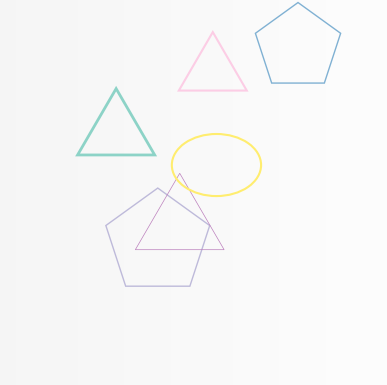[{"shape": "triangle", "thickness": 2, "radius": 0.57, "center": [0.3, 0.655]}, {"shape": "pentagon", "thickness": 1, "radius": 0.7, "center": [0.407, 0.371]}, {"shape": "pentagon", "thickness": 1, "radius": 0.58, "center": [0.769, 0.878]}, {"shape": "triangle", "thickness": 1.5, "radius": 0.51, "center": [0.549, 0.815]}, {"shape": "triangle", "thickness": 0.5, "radius": 0.66, "center": [0.464, 0.418]}, {"shape": "oval", "thickness": 1.5, "radius": 0.58, "center": [0.559, 0.571]}]